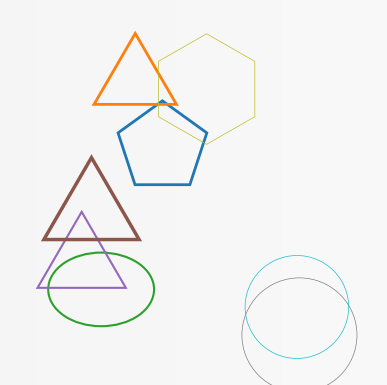[{"shape": "pentagon", "thickness": 2, "radius": 0.6, "center": [0.419, 0.618]}, {"shape": "triangle", "thickness": 2, "radius": 0.61, "center": [0.349, 0.79]}, {"shape": "oval", "thickness": 1.5, "radius": 0.68, "center": [0.261, 0.248]}, {"shape": "triangle", "thickness": 1.5, "radius": 0.66, "center": [0.211, 0.318]}, {"shape": "triangle", "thickness": 2.5, "radius": 0.71, "center": [0.236, 0.449]}, {"shape": "circle", "thickness": 0.5, "radius": 0.74, "center": [0.773, 0.13]}, {"shape": "hexagon", "thickness": 0.5, "radius": 0.72, "center": [0.533, 0.769]}, {"shape": "circle", "thickness": 0.5, "radius": 0.67, "center": [0.766, 0.203]}]